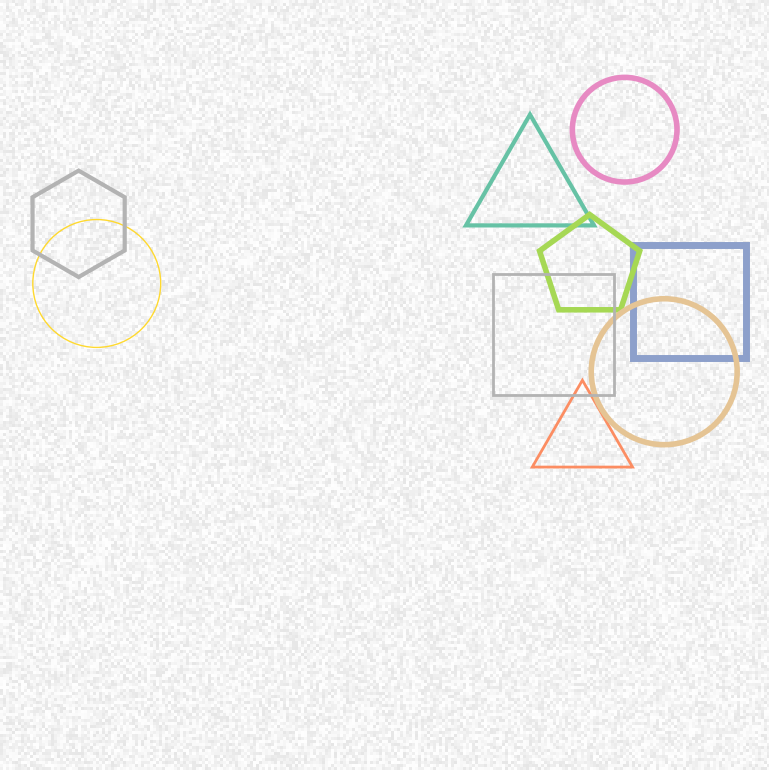[{"shape": "triangle", "thickness": 1.5, "radius": 0.48, "center": [0.688, 0.755]}, {"shape": "triangle", "thickness": 1, "radius": 0.38, "center": [0.756, 0.431]}, {"shape": "square", "thickness": 2.5, "radius": 0.37, "center": [0.895, 0.608]}, {"shape": "circle", "thickness": 2, "radius": 0.34, "center": [0.811, 0.832]}, {"shape": "pentagon", "thickness": 2, "radius": 0.34, "center": [0.766, 0.653]}, {"shape": "circle", "thickness": 0.5, "radius": 0.42, "center": [0.126, 0.632]}, {"shape": "circle", "thickness": 2, "radius": 0.47, "center": [0.863, 0.517]}, {"shape": "hexagon", "thickness": 1.5, "radius": 0.35, "center": [0.102, 0.709]}, {"shape": "square", "thickness": 1, "radius": 0.39, "center": [0.719, 0.565]}]